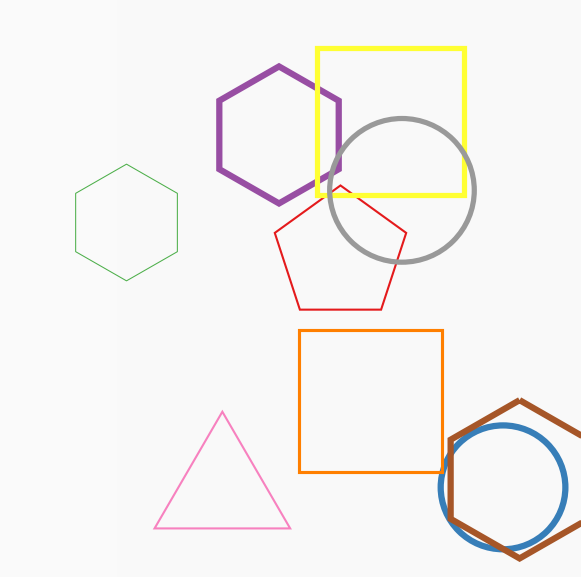[{"shape": "pentagon", "thickness": 1, "radius": 0.59, "center": [0.586, 0.559]}, {"shape": "circle", "thickness": 3, "radius": 0.54, "center": [0.865, 0.155]}, {"shape": "hexagon", "thickness": 0.5, "radius": 0.51, "center": [0.218, 0.614]}, {"shape": "hexagon", "thickness": 3, "radius": 0.59, "center": [0.48, 0.765]}, {"shape": "square", "thickness": 1.5, "radius": 0.61, "center": [0.638, 0.305]}, {"shape": "square", "thickness": 2.5, "radius": 0.64, "center": [0.672, 0.789]}, {"shape": "hexagon", "thickness": 3, "radius": 0.69, "center": [0.894, 0.169]}, {"shape": "triangle", "thickness": 1, "radius": 0.67, "center": [0.383, 0.151]}, {"shape": "circle", "thickness": 2.5, "radius": 0.62, "center": [0.692, 0.67]}]